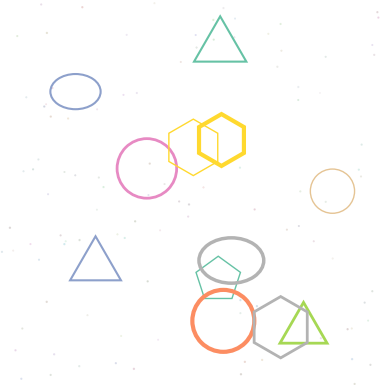[{"shape": "pentagon", "thickness": 1, "radius": 0.3, "center": [0.567, 0.274]}, {"shape": "triangle", "thickness": 1.5, "radius": 0.39, "center": [0.572, 0.879]}, {"shape": "circle", "thickness": 3, "radius": 0.4, "center": [0.58, 0.167]}, {"shape": "triangle", "thickness": 1.5, "radius": 0.38, "center": [0.248, 0.31]}, {"shape": "oval", "thickness": 1.5, "radius": 0.33, "center": [0.196, 0.762]}, {"shape": "circle", "thickness": 2, "radius": 0.39, "center": [0.381, 0.563]}, {"shape": "triangle", "thickness": 2, "radius": 0.35, "center": [0.788, 0.144]}, {"shape": "hexagon", "thickness": 1, "radius": 0.37, "center": [0.502, 0.617]}, {"shape": "hexagon", "thickness": 3, "radius": 0.34, "center": [0.575, 0.636]}, {"shape": "circle", "thickness": 1, "radius": 0.29, "center": [0.864, 0.503]}, {"shape": "oval", "thickness": 2.5, "radius": 0.42, "center": [0.601, 0.323]}, {"shape": "hexagon", "thickness": 2, "radius": 0.4, "center": [0.729, 0.15]}]